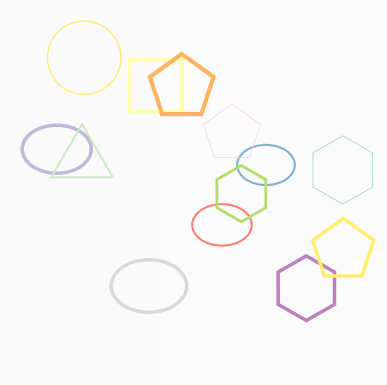[{"shape": "hexagon", "thickness": 0.5, "radius": 0.44, "center": [0.885, 0.559]}, {"shape": "square", "thickness": 3, "radius": 0.34, "center": [0.402, 0.776]}, {"shape": "oval", "thickness": 2.5, "radius": 0.45, "center": [0.146, 0.612]}, {"shape": "oval", "thickness": 1.5, "radius": 0.38, "center": [0.573, 0.416]}, {"shape": "oval", "thickness": 1.5, "radius": 0.37, "center": [0.686, 0.572]}, {"shape": "pentagon", "thickness": 3, "radius": 0.43, "center": [0.469, 0.774]}, {"shape": "hexagon", "thickness": 2, "radius": 0.36, "center": [0.623, 0.497]}, {"shape": "pentagon", "thickness": 0.5, "radius": 0.39, "center": [0.599, 0.653]}, {"shape": "oval", "thickness": 2.5, "radius": 0.49, "center": [0.384, 0.257]}, {"shape": "hexagon", "thickness": 2.5, "radius": 0.42, "center": [0.791, 0.251]}, {"shape": "triangle", "thickness": 1.5, "radius": 0.46, "center": [0.212, 0.585]}, {"shape": "circle", "thickness": 1, "radius": 0.48, "center": [0.217, 0.85]}, {"shape": "pentagon", "thickness": 2.5, "radius": 0.41, "center": [0.886, 0.35]}]